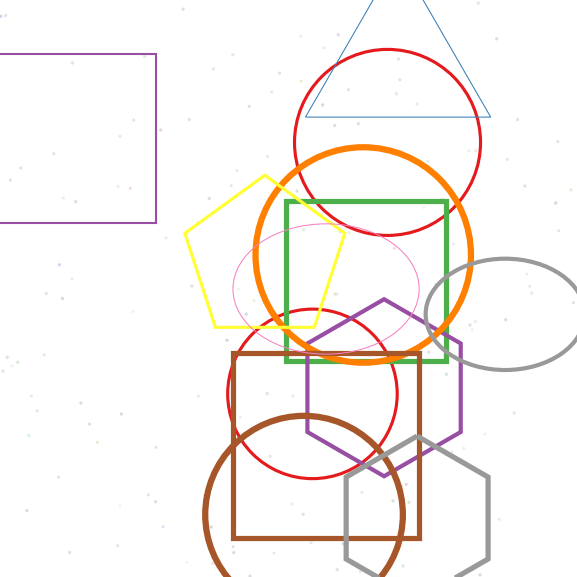[{"shape": "circle", "thickness": 1.5, "radius": 0.81, "center": [0.671, 0.753]}, {"shape": "circle", "thickness": 1.5, "radius": 0.73, "center": [0.541, 0.317]}, {"shape": "triangle", "thickness": 0.5, "radius": 0.93, "center": [0.689, 0.889]}, {"shape": "square", "thickness": 2.5, "radius": 0.7, "center": [0.634, 0.512]}, {"shape": "square", "thickness": 1, "radius": 0.73, "center": [0.123, 0.759]}, {"shape": "hexagon", "thickness": 2, "radius": 0.77, "center": [0.665, 0.328]}, {"shape": "circle", "thickness": 3, "radius": 0.93, "center": [0.629, 0.558]}, {"shape": "pentagon", "thickness": 1.5, "radius": 0.73, "center": [0.459, 0.55]}, {"shape": "circle", "thickness": 3, "radius": 0.86, "center": [0.526, 0.108]}, {"shape": "square", "thickness": 2.5, "radius": 0.8, "center": [0.565, 0.227]}, {"shape": "oval", "thickness": 0.5, "radius": 0.81, "center": [0.565, 0.499]}, {"shape": "oval", "thickness": 2, "radius": 0.69, "center": [0.875, 0.455]}, {"shape": "hexagon", "thickness": 2.5, "radius": 0.71, "center": [0.722, 0.102]}]